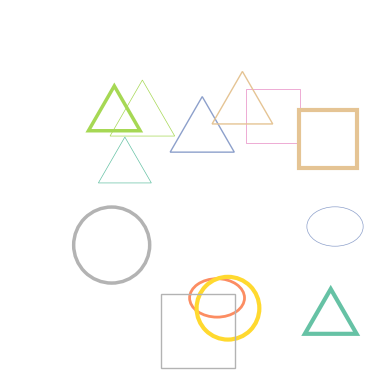[{"shape": "triangle", "thickness": 3, "radius": 0.39, "center": [0.859, 0.172]}, {"shape": "triangle", "thickness": 0.5, "radius": 0.4, "center": [0.324, 0.565]}, {"shape": "oval", "thickness": 2, "radius": 0.36, "center": [0.564, 0.226]}, {"shape": "oval", "thickness": 0.5, "radius": 0.37, "center": [0.87, 0.412]}, {"shape": "triangle", "thickness": 1, "radius": 0.48, "center": [0.525, 0.653]}, {"shape": "square", "thickness": 0.5, "radius": 0.35, "center": [0.708, 0.699]}, {"shape": "triangle", "thickness": 0.5, "radius": 0.49, "center": [0.37, 0.695]}, {"shape": "triangle", "thickness": 2.5, "radius": 0.39, "center": [0.297, 0.699]}, {"shape": "circle", "thickness": 3, "radius": 0.41, "center": [0.592, 0.199]}, {"shape": "square", "thickness": 3, "radius": 0.38, "center": [0.852, 0.638]}, {"shape": "triangle", "thickness": 1, "radius": 0.45, "center": [0.63, 0.724]}, {"shape": "square", "thickness": 1, "radius": 0.48, "center": [0.515, 0.14]}, {"shape": "circle", "thickness": 2.5, "radius": 0.49, "center": [0.29, 0.364]}]